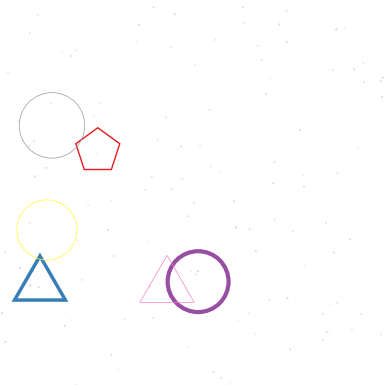[{"shape": "pentagon", "thickness": 1, "radius": 0.3, "center": [0.254, 0.608]}, {"shape": "triangle", "thickness": 2.5, "radius": 0.38, "center": [0.104, 0.259]}, {"shape": "circle", "thickness": 3, "radius": 0.4, "center": [0.515, 0.268]}, {"shape": "circle", "thickness": 0.5, "radius": 0.39, "center": [0.122, 0.403]}, {"shape": "triangle", "thickness": 0.5, "radius": 0.41, "center": [0.434, 0.255]}, {"shape": "circle", "thickness": 0.5, "radius": 0.43, "center": [0.135, 0.674]}]